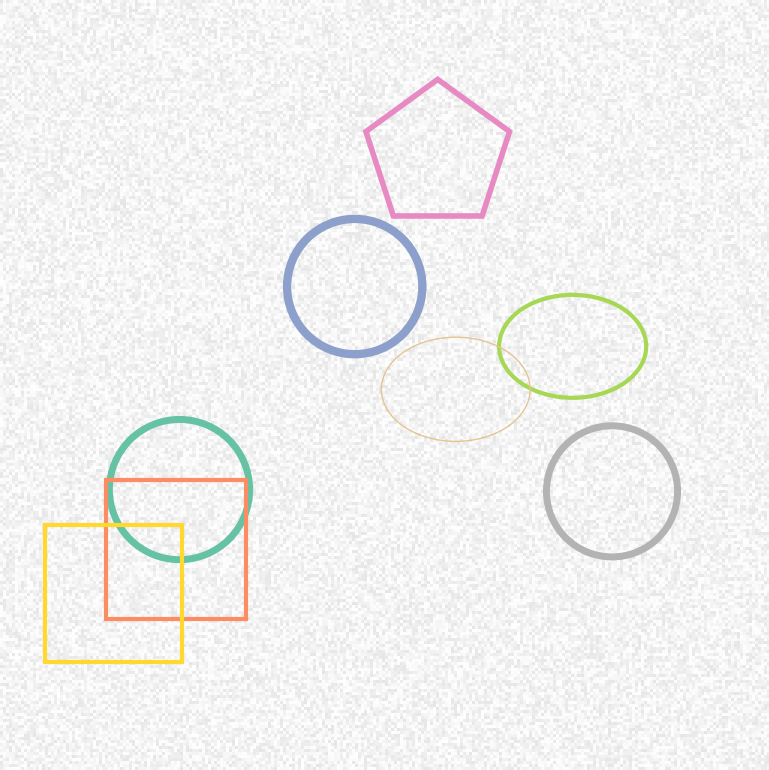[{"shape": "circle", "thickness": 2.5, "radius": 0.46, "center": [0.233, 0.364]}, {"shape": "square", "thickness": 1.5, "radius": 0.45, "center": [0.229, 0.286]}, {"shape": "circle", "thickness": 3, "radius": 0.44, "center": [0.461, 0.628]}, {"shape": "pentagon", "thickness": 2, "radius": 0.49, "center": [0.568, 0.799]}, {"shape": "oval", "thickness": 1.5, "radius": 0.48, "center": [0.744, 0.55]}, {"shape": "square", "thickness": 1.5, "radius": 0.44, "center": [0.147, 0.229]}, {"shape": "oval", "thickness": 0.5, "radius": 0.48, "center": [0.592, 0.494]}, {"shape": "circle", "thickness": 2.5, "radius": 0.43, "center": [0.795, 0.362]}]